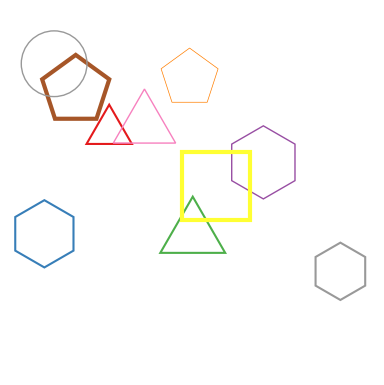[{"shape": "triangle", "thickness": 1.5, "radius": 0.34, "center": [0.284, 0.66]}, {"shape": "hexagon", "thickness": 1.5, "radius": 0.44, "center": [0.115, 0.393]}, {"shape": "triangle", "thickness": 1.5, "radius": 0.49, "center": [0.501, 0.392]}, {"shape": "hexagon", "thickness": 1, "radius": 0.47, "center": [0.684, 0.578]}, {"shape": "pentagon", "thickness": 0.5, "radius": 0.39, "center": [0.492, 0.797]}, {"shape": "square", "thickness": 3, "radius": 0.44, "center": [0.562, 0.518]}, {"shape": "pentagon", "thickness": 3, "radius": 0.46, "center": [0.197, 0.766]}, {"shape": "triangle", "thickness": 1, "radius": 0.47, "center": [0.375, 0.675]}, {"shape": "circle", "thickness": 1, "radius": 0.43, "center": [0.141, 0.834]}, {"shape": "hexagon", "thickness": 1.5, "radius": 0.37, "center": [0.884, 0.295]}]